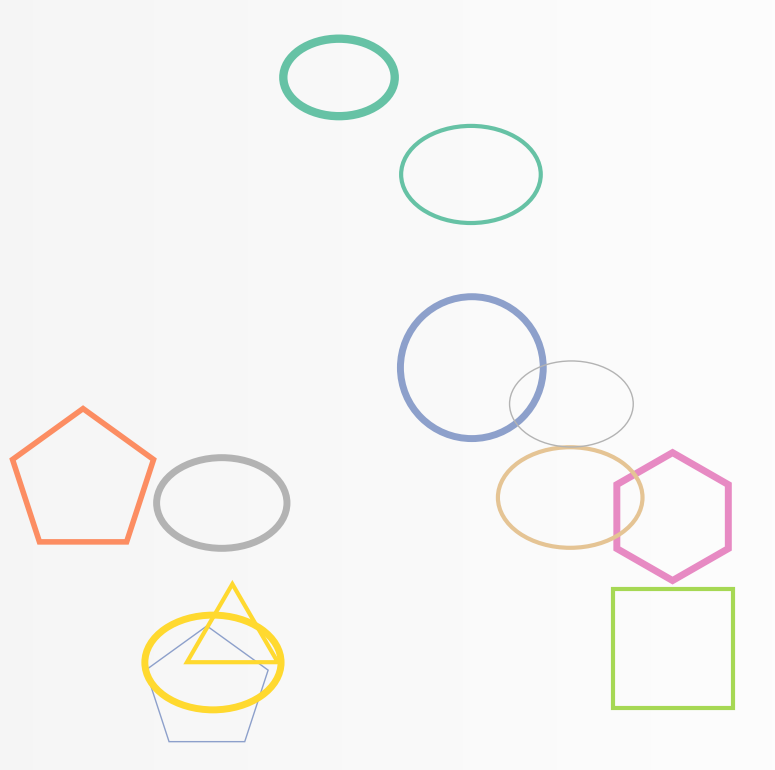[{"shape": "oval", "thickness": 1.5, "radius": 0.45, "center": [0.608, 0.773]}, {"shape": "oval", "thickness": 3, "radius": 0.36, "center": [0.437, 0.899]}, {"shape": "pentagon", "thickness": 2, "radius": 0.48, "center": [0.107, 0.374]}, {"shape": "circle", "thickness": 2.5, "radius": 0.46, "center": [0.609, 0.523]}, {"shape": "pentagon", "thickness": 0.5, "radius": 0.42, "center": [0.267, 0.104]}, {"shape": "hexagon", "thickness": 2.5, "radius": 0.42, "center": [0.868, 0.329]}, {"shape": "square", "thickness": 1.5, "radius": 0.39, "center": [0.869, 0.157]}, {"shape": "triangle", "thickness": 1.5, "radius": 0.34, "center": [0.3, 0.174]}, {"shape": "oval", "thickness": 2.5, "radius": 0.44, "center": [0.275, 0.14]}, {"shape": "oval", "thickness": 1.5, "radius": 0.47, "center": [0.736, 0.354]}, {"shape": "oval", "thickness": 2.5, "radius": 0.42, "center": [0.286, 0.347]}, {"shape": "oval", "thickness": 0.5, "radius": 0.4, "center": [0.737, 0.475]}]